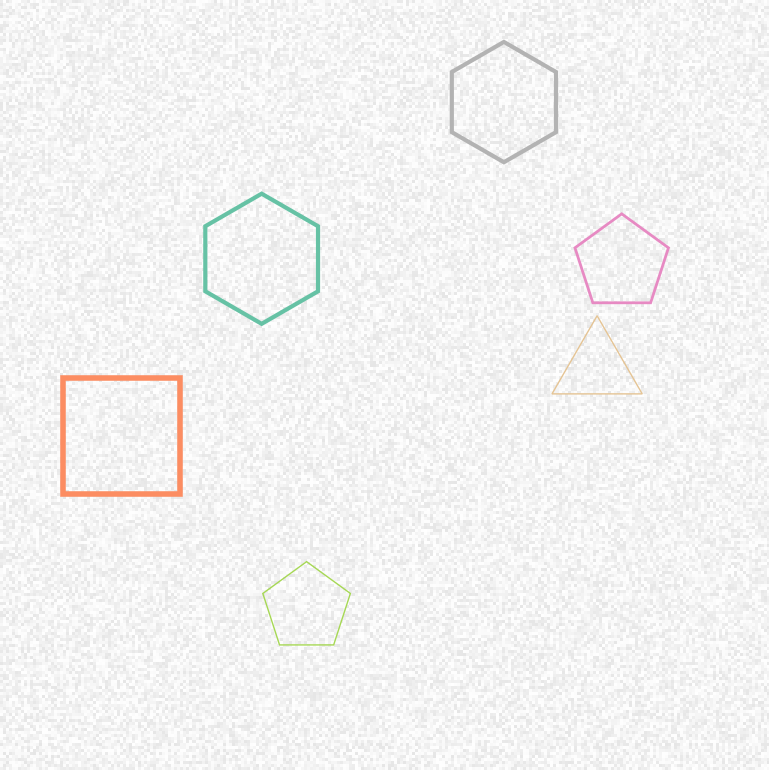[{"shape": "hexagon", "thickness": 1.5, "radius": 0.42, "center": [0.34, 0.664]}, {"shape": "square", "thickness": 2, "radius": 0.38, "center": [0.158, 0.434]}, {"shape": "pentagon", "thickness": 1, "radius": 0.32, "center": [0.807, 0.658]}, {"shape": "pentagon", "thickness": 0.5, "radius": 0.3, "center": [0.398, 0.211]}, {"shape": "triangle", "thickness": 0.5, "radius": 0.34, "center": [0.775, 0.522]}, {"shape": "hexagon", "thickness": 1.5, "radius": 0.39, "center": [0.654, 0.867]}]